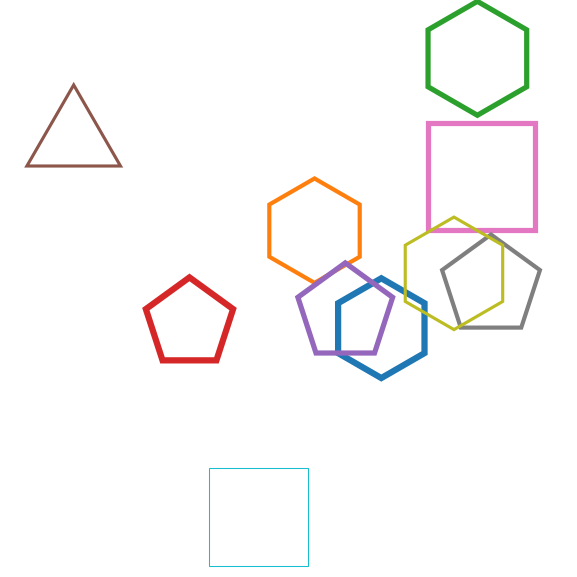[{"shape": "hexagon", "thickness": 3, "radius": 0.43, "center": [0.66, 0.431]}, {"shape": "hexagon", "thickness": 2, "radius": 0.45, "center": [0.545, 0.6]}, {"shape": "hexagon", "thickness": 2.5, "radius": 0.49, "center": [0.827, 0.898]}, {"shape": "pentagon", "thickness": 3, "radius": 0.4, "center": [0.328, 0.439]}, {"shape": "pentagon", "thickness": 2.5, "radius": 0.43, "center": [0.598, 0.458]}, {"shape": "triangle", "thickness": 1.5, "radius": 0.47, "center": [0.128, 0.758]}, {"shape": "square", "thickness": 2.5, "radius": 0.46, "center": [0.834, 0.694]}, {"shape": "pentagon", "thickness": 2, "radius": 0.45, "center": [0.85, 0.504]}, {"shape": "hexagon", "thickness": 1.5, "radius": 0.49, "center": [0.786, 0.526]}, {"shape": "square", "thickness": 0.5, "radius": 0.43, "center": [0.447, 0.104]}]